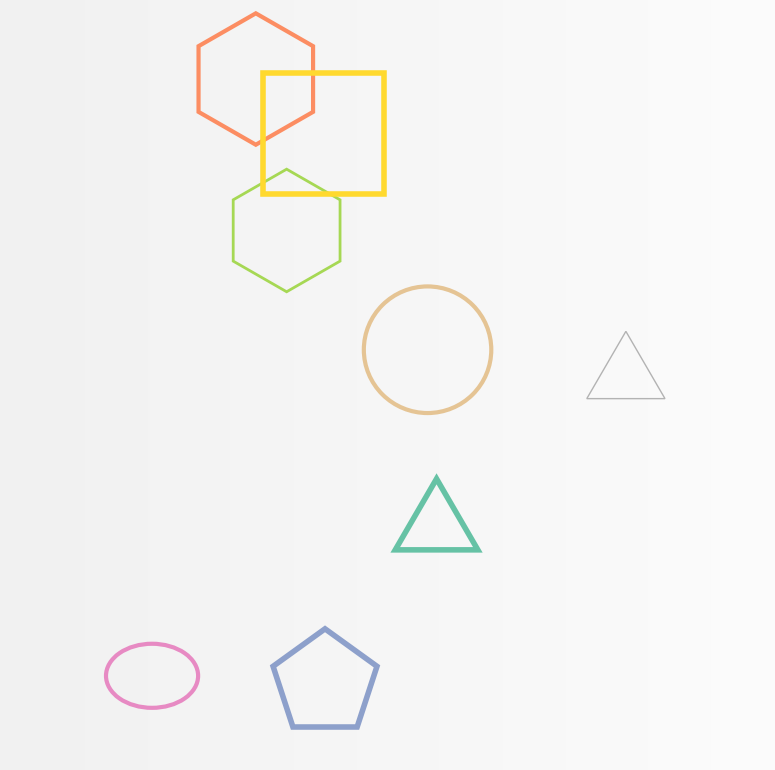[{"shape": "triangle", "thickness": 2, "radius": 0.31, "center": [0.563, 0.317]}, {"shape": "hexagon", "thickness": 1.5, "radius": 0.43, "center": [0.33, 0.897]}, {"shape": "pentagon", "thickness": 2, "radius": 0.35, "center": [0.419, 0.113]}, {"shape": "oval", "thickness": 1.5, "radius": 0.3, "center": [0.196, 0.122]}, {"shape": "hexagon", "thickness": 1, "radius": 0.4, "center": [0.37, 0.701]}, {"shape": "square", "thickness": 2, "radius": 0.39, "center": [0.417, 0.826]}, {"shape": "circle", "thickness": 1.5, "radius": 0.41, "center": [0.552, 0.546]}, {"shape": "triangle", "thickness": 0.5, "radius": 0.29, "center": [0.808, 0.511]}]